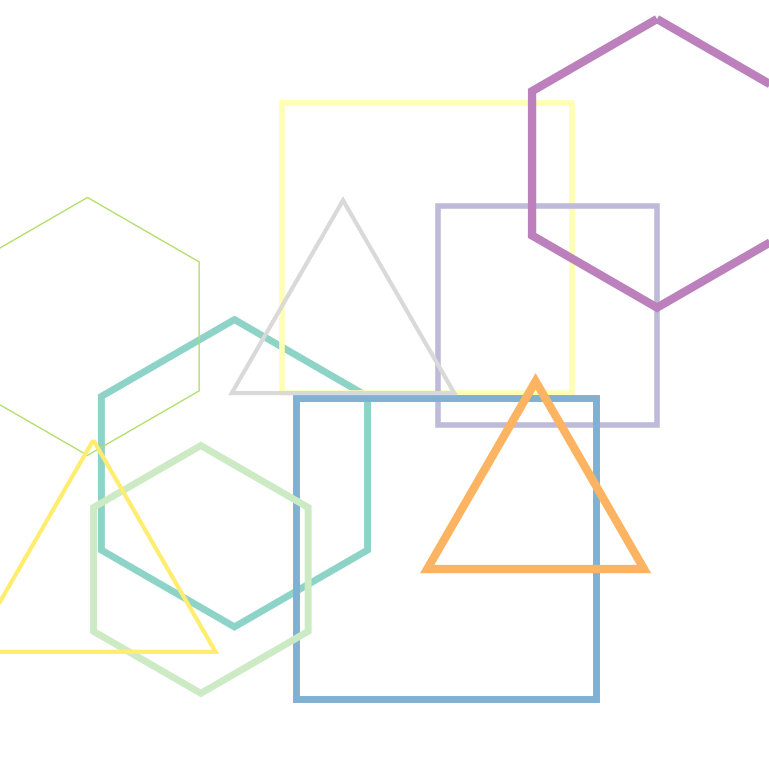[{"shape": "hexagon", "thickness": 2.5, "radius": 1.0, "center": [0.304, 0.385]}, {"shape": "square", "thickness": 2, "radius": 0.94, "center": [0.554, 0.678]}, {"shape": "square", "thickness": 2, "radius": 0.71, "center": [0.711, 0.591]}, {"shape": "square", "thickness": 2.5, "radius": 0.98, "center": [0.579, 0.288]}, {"shape": "triangle", "thickness": 3, "radius": 0.81, "center": [0.696, 0.342]}, {"shape": "hexagon", "thickness": 0.5, "radius": 0.84, "center": [0.114, 0.576]}, {"shape": "triangle", "thickness": 1.5, "radius": 0.83, "center": [0.446, 0.573]}, {"shape": "hexagon", "thickness": 3, "radius": 0.94, "center": [0.853, 0.788]}, {"shape": "hexagon", "thickness": 2.5, "radius": 0.8, "center": [0.261, 0.261]}, {"shape": "triangle", "thickness": 1.5, "radius": 0.92, "center": [0.121, 0.245]}]